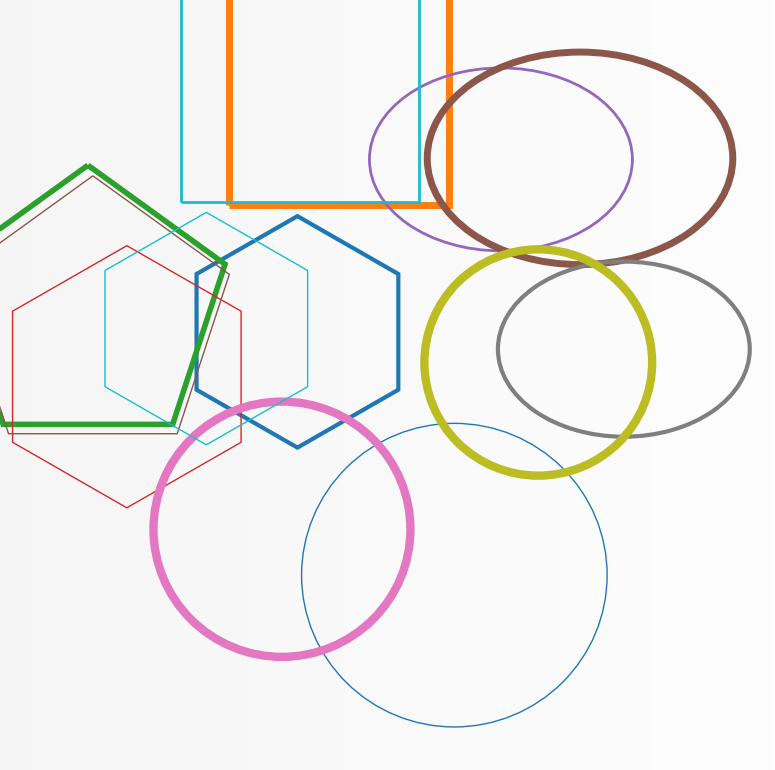[{"shape": "hexagon", "thickness": 1.5, "radius": 0.75, "center": [0.384, 0.569]}, {"shape": "circle", "thickness": 0.5, "radius": 0.99, "center": [0.586, 0.253]}, {"shape": "square", "thickness": 2.5, "radius": 0.71, "center": [0.437, 0.876]}, {"shape": "pentagon", "thickness": 2, "radius": 0.93, "center": [0.113, 0.599]}, {"shape": "hexagon", "thickness": 0.5, "radius": 0.85, "center": [0.164, 0.511]}, {"shape": "oval", "thickness": 1, "radius": 0.85, "center": [0.646, 0.793]}, {"shape": "pentagon", "thickness": 0.5, "radius": 0.93, "center": [0.12, 0.587]}, {"shape": "oval", "thickness": 2.5, "radius": 0.99, "center": [0.748, 0.794]}, {"shape": "circle", "thickness": 3, "radius": 0.83, "center": [0.364, 0.313]}, {"shape": "oval", "thickness": 1.5, "radius": 0.81, "center": [0.805, 0.547]}, {"shape": "circle", "thickness": 3, "radius": 0.73, "center": [0.695, 0.529]}, {"shape": "square", "thickness": 1, "radius": 0.77, "center": [0.387, 0.891]}, {"shape": "hexagon", "thickness": 0.5, "radius": 0.75, "center": [0.266, 0.573]}]